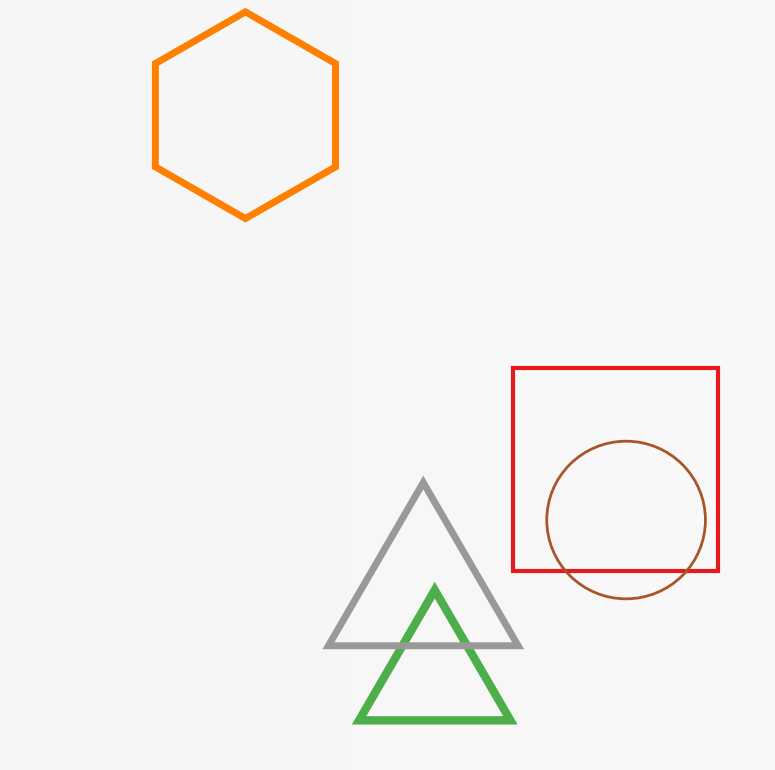[{"shape": "square", "thickness": 1.5, "radius": 0.66, "center": [0.794, 0.391]}, {"shape": "triangle", "thickness": 3, "radius": 0.56, "center": [0.561, 0.121]}, {"shape": "hexagon", "thickness": 2.5, "radius": 0.67, "center": [0.317, 0.85]}, {"shape": "circle", "thickness": 1, "radius": 0.51, "center": [0.808, 0.325]}, {"shape": "triangle", "thickness": 2.5, "radius": 0.71, "center": [0.546, 0.232]}]